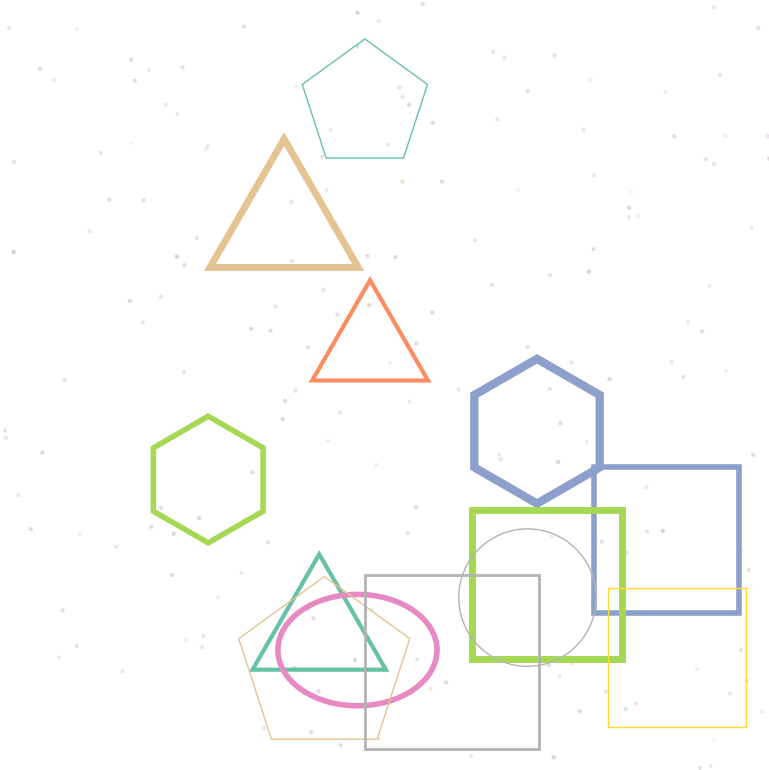[{"shape": "triangle", "thickness": 1.5, "radius": 0.5, "center": [0.415, 0.18]}, {"shape": "pentagon", "thickness": 0.5, "radius": 0.43, "center": [0.474, 0.864]}, {"shape": "triangle", "thickness": 1.5, "radius": 0.43, "center": [0.481, 0.549]}, {"shape": "hexagon", "thickness": 3, "radius": 0.47, "center": [0.697, 0.44]}, {"shape": "square", "thickness": 2, "radius": 0.47, "center": [0.865, 0.299]}, {"shape": "oval", "thickness": 2, "radius": 0.52, "center": [0.464, 0.156]}, {"shape": "square", "thickness": 2.5, "radius": 0.48, "center": [0.71, 0.241]}, {"shape": "hexagon", "thickness": 2, "radius": 0.41, "center": [0.27, 0.377]}, {"shape": "square", "thickness": 0.5, "radius": 0.45, "center": [0.879, 0.146]}, {"shape": "triangle", "thickness": 2.5, "radius": 0.56, "center": [0.369, 0.708]}, {"shape": "pentagon", "thickness": 0.5, "radius": 0.58, "center": [0.421, 0.135]}, {"shape": "circle", "thickness": 0.5, "radius": 0.45, "center": [0.685, 0.224]}, {"shape": "square", "thickness": 1, "radius": 0.57, "center": [0.587, 0.14]}]